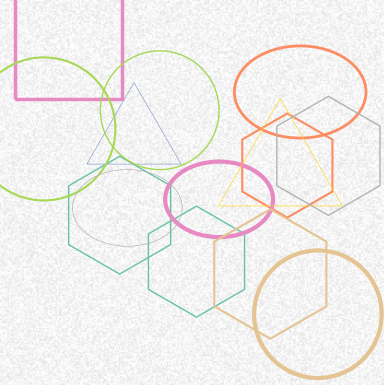[{"shape": "hexagon", "thickness": 1, "radius": 0.72, "center": [0.51, 0.32]}, {"shape": "hexagon", "thickness": 1, "radius": 0.76, "center": [0.311, 0.441]}, {"shape": "hexagon", "thickness": 1.5, "radius": 0.68, "center": [0.746, 0.57]}, {"shape": "oval", "thickness": 2, "radius": 0.85, "center": [0.78, 0.761]}, {"shape": "triangle", "thickness": 0.5, "radius": 0.71, "center": [0.348, 0.644]}, {"shape": "oval", "thickness": 3, "radius": 0.7, "center": [0.569, 0.482]}, {"shape": "square", "thickness": 2.5, "radius": 0.69, "center": [0.178, 0.881]}, {"shape": "circle", "thickness": 1, "radius": 0.77, "center": [0.415, 0.714]}, {"shape": "circle", "thickness": 1.5, "radius": 0.93, "center": [0.114, 0.665]}, {"shape": "triangle", "thickness": 0.5, "radius": 0.93, "center": [0.728, 0.558]}, {"shape": "circle", "thickness": 3, "radius": 0.83, "center": [0.826, 0.184]}, {"shape": "hexagon", "thickness": 1.5, "radius": 0.84, "center": [0.702, 0.288]}, {"shape": "oval", "thickness": 0.5, "radius": 0.71, "center": [0.331, 0.46]}, {"shape": "hexagon", "thickness": 1, "radius": 0.77, "center": [0.853, 0.595]}]